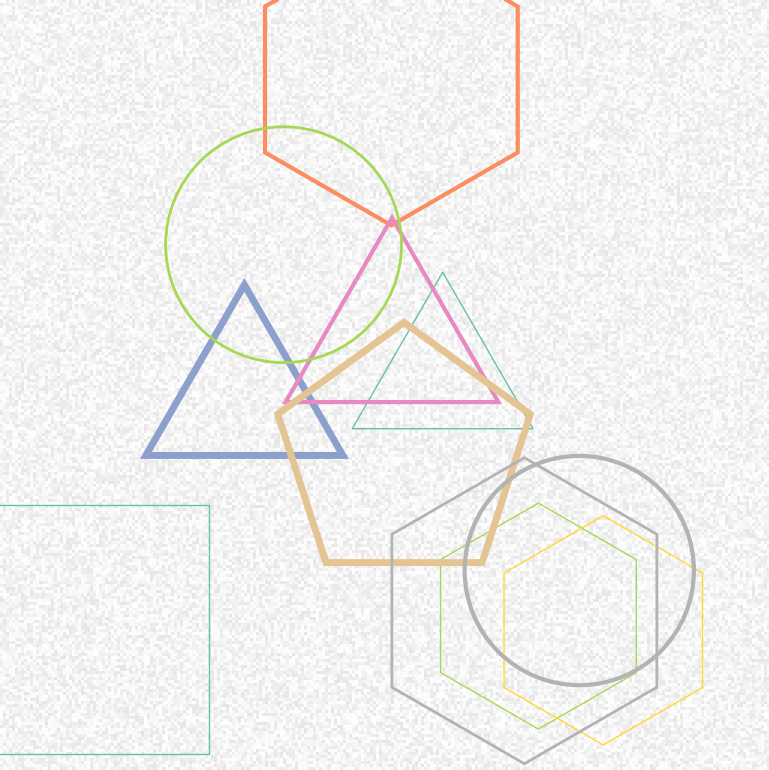[{"shape": "square", "thickness": 0.5, "radius": 0.81, "center": [0.11, 0.183]}, {"shape": "triangle", "thickness": 0.5, "radius": 0.68, "center": [0.575, 0.511]}, {"shape": "hexagon", "thickness": 1.5, "radius": 0.95, "center": [0.508, 0.897]}, {"shape": "triangle", "thickness": 2.5, "radius": 0.74, "center": [0.317, 0.482]}, {"shape": "triangle", "thickness": 1.5, "radius": 0.8, "center": [0.509, 0.558]}, {"shape": "circle", "thickness": 1, "radius": 0.77, "center": [0.368, 0.682]}, {"shape": "hexagon", "thickness": 0.5, "radius": 0.73, "center": [0.699, 0.2]}, {"shape": "hexagon", "thickness": 0.5, "radius": 0.74, "center": [0.783, 0.181]}, {"shape": "pentagon", "thickness": 2.5, "radius": 0.86, "center": [0.525, 0.409]}, {"shape": "hexagon", "thickness": 1, "radius": 0.99, "center": [0.681, 0.207]}, {"shape": "circle", "thickness": 1.5, "radius": 0.74, "center": [0.752, 0.259]}]